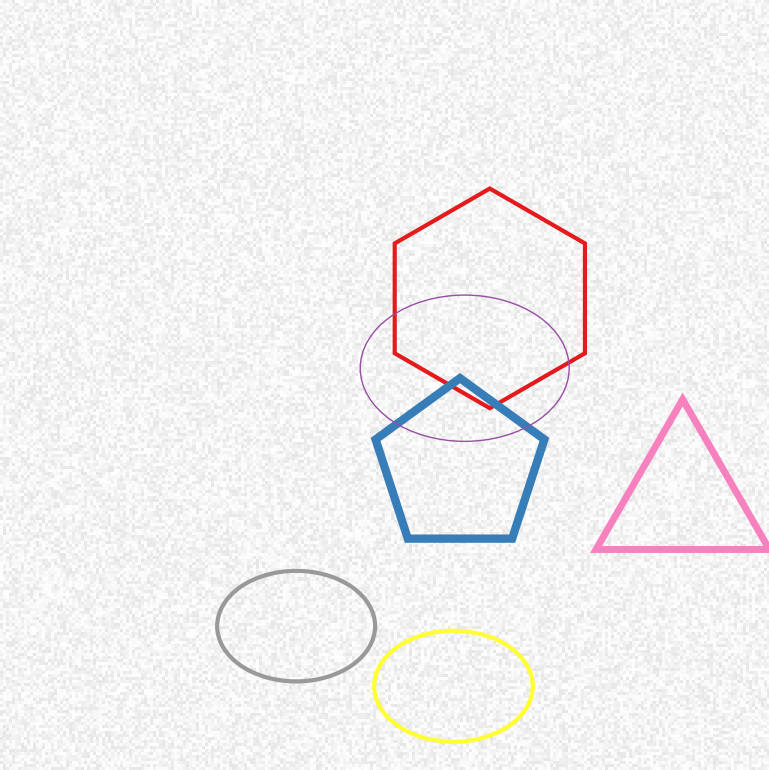[{"shape": "hexagon", "thickness": 1.5, "radius": 0.71, "center": [0.636, 0.613]}, {"shape": "pentagon", "thickness": 3, "radius": 0.58, "center": [0.597, 0.394]}, {"shape": "oval", "thickness": 0.5, "radius": 0.68, "center": [0.604, 0.522]}, {"shape": "oval", "thickness": 1.5, "radius": 0.51, "center": [0.589, 0.109]}, {"shape": "triangle", "thickness": 2.5, "radius": 0.65, "center": [0.887, 0.351]}, {"shape": "oval", "thickness": 1.5, "radius": 0.51, "center": [0.385, 0.187]}]